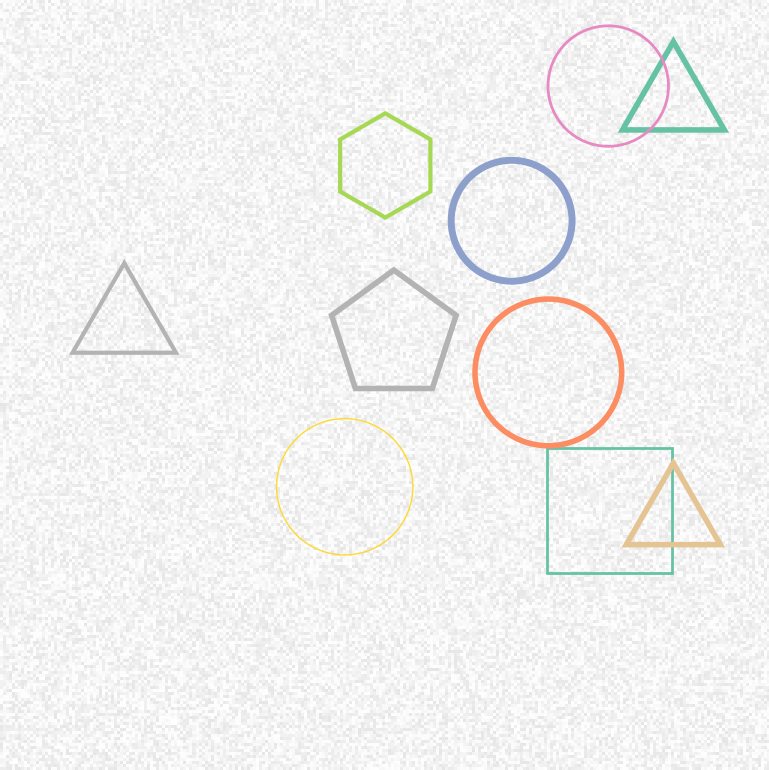[{"shape": "triangle", "thickness": 2, "radius": 0.38, "center": [0.875, 0.869]}, {"shape": "square", "thickness": 1, "radius": 0.4, "center": [0.792, 0.337]}, {"shape": "circle", "thickness": 2, "radius": 0.48, "center": [0.712, 0.516]}, {"shape": "circle", "thickness": 2.5, "radius": 0.39, "center": [0.664, 0.713]}, {"shape": "circle", "thickness": 1, "radius": 0.39, "center": [0.79, 0.888]}, {"shape": "hexagon", "thickness": 1.5, "radius": 0.34, "center": [0.5, 0.785]}, {"shape": "circle", "thickness": 0.5, "radius": 0.44, "center": [0.448, 0.368]}, {"shape": "triangle", "thickness": 2, "radius": 0.35, "center": [0.874, 0.328]}, {"shape": "pentagon", "thickness": 2, "radius": 0.42, "center": [0.511, 0.564]}, {"shape": "triangle", "thickness": 1.5, "radius": 0.39, "center": [0.161, 0.581]}]